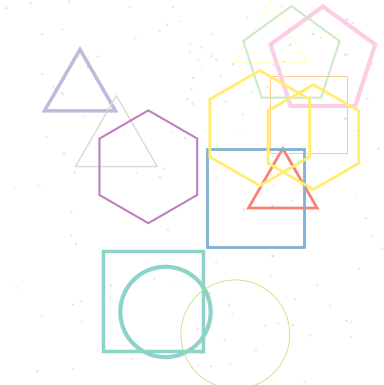[{"shape": "square", "thickness": 2.5, "radius": 0.65, "center": [0.398, 0.218]}, {"shape": "circle", "thickness": 3, "radius": 0.59, "center": [0.43, 0.19]}, {"shape": "triangle", "thickness": 0.5, "radius": 0.54, "center": [0.703, 0.892]}, {"shape": "triangle", "thickness": 2.5, "radius": 0.53, "center": [0.208, 0.765]}, {"shape": "triangle", "thickness": 2, "radius": 0.52, "center": [0.735, 0.511]}, {"shape": "square", "thickness": 2, "radius": 0.63, "center": [0.664, 0.485]}, {"shape": "square", "thickness": 0.5, "radius": 0.5, "center": [0.801, 0.702]}, {"shape": "circle", "thickness": 0.5, "radius": 0.71, "center": [0.611, 0.132]}, {"shape": "pentagon", "thickness": 3, "radius": 0.71, "center": [0.839, 0.84]}, {"shape": "triangle", "thickness": 1, "radius": 0.61, "center": [0.302, 0.629]}, {"shape": "hexagon", "thickness": 1.5, "radius": 0.73, "center": [0.385, 0.567]}, {"shape": "pentagon", "thickness": 1.5, "radius": 0.66, "center": [0.757, 0.853]}, {"shape": "hexagon", "thickness": 2, "radius": 0.68, "center": [0.814, 0.644]}, {"shape": "hexagon", "thickness": 2, "radius": 0.75, "center": [0.675, 0.667]}]